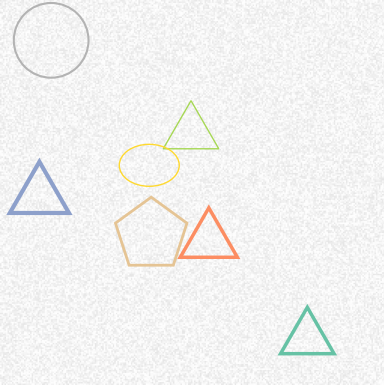[{"shape": "triangle", "thickness": 2.5, "radius": 0.4, "center": [0.798, 0.121]}, {"shape": "triangle", "thickness": 2.5, "radius": 0.43, "center": [0.542, 0.375]}, {"shape": "triangle", "thickness": 3, "radius": 0.44, "center": [0.102, 0.491]}, {"shape": "triangle", "thickness": 1, "radius": 0.42, "center": [0.496, 0.655]}, {"shape": "oval", "thickness": 1, "radius": 0.39, "center": [0.388, 0.571]}, {"shape": "pentagon", "thickness": 2, "radius": 0.49, "center": [0.393, 0.39]}, {"shape": "circle", "thickness": 1.5, "radius": 0.49, "center": [0.133, 0.895]}]